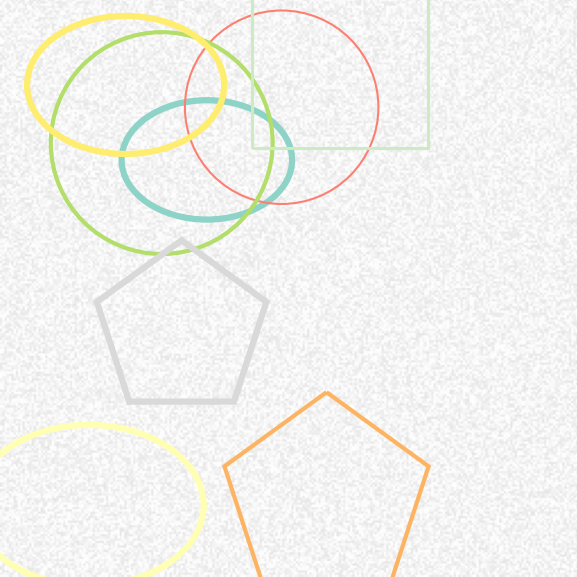[{"shape": "oval", "thickness": 3, "radius": 0.74, "center": [0.358, 0.722]}, {"shape": "oval", "thickness": 3, "radius": 0.99, "center": [0.154, 0.124]}, {"shape": "circle", "thickness": 1, "radius": 0.84, "center": [0.488, 0.813]}, {"shape": "pentagon", "thickness": 2, "radius": 0.93, "center": [0.565, 0.134]}, {"shape": "circle", "thickness": 2, "radius": 0.96, "center": [0.28, 0.751]}, {"shape": "pentagon", "thickness": 3, "radius": 0.77, "center": [0.314, 0.429]}, {"shape": "square", "thickness": 1.5, "radius": 0.76, "center": [0.589, 0.895]}, {"shape": "oval", "thickness": 3, "radius": 0.85, "center": [0.218, 0.852]}]